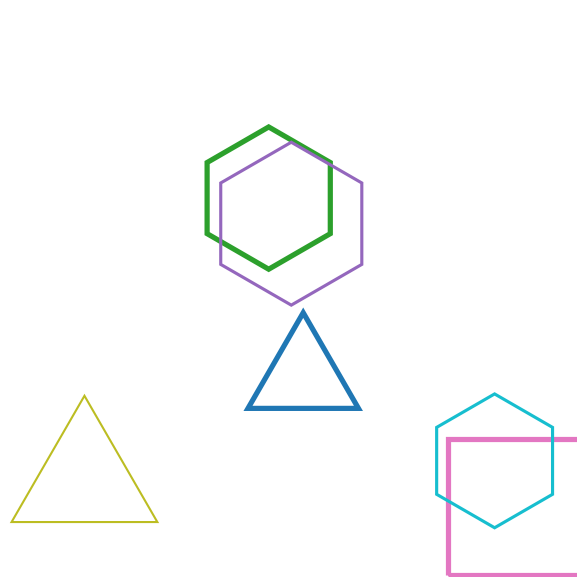[{"shape": "triangle", "thickness": 2.5, "radius": 0.55, "center": [0.525, 0.347]}, {"shape": "hexagon", "thickness": 2.5, "radius": 0.62, "center": [0.465, 0.656]}, {"shape": "hexagon", "thickness": 1.5, "radius": 0.71, "center": [0.504, 0.612]}, {"shape": "square", "thickness": 2.5, "radius": 0.59, "center": [0.894, 0.122]}, {"shape": "triangle", "thickness": 1, "radius": 0.73, "center": [0.146, 0.168]}, {"shape": "hexagon", "thickness": 1.5, "radius": 0.58, "center": [0.856, 0.201]}]